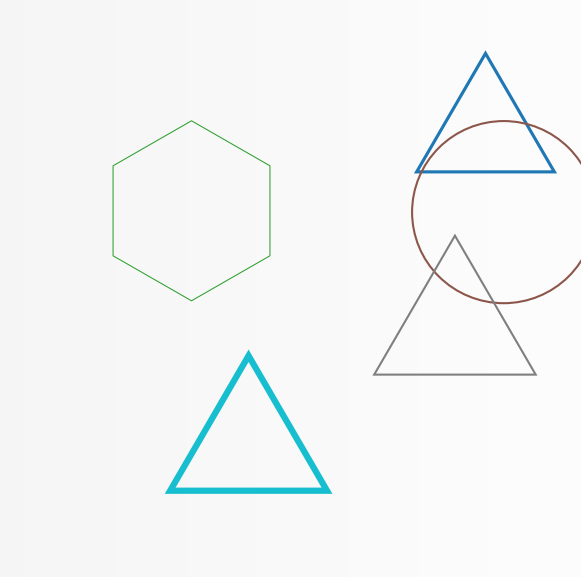[{"shape": "triangle", "thickness": 1.5, "radius": 0.68, "center": [0.835, 0.77]}, {"shape": "hexagon", "thickness": 0.5, "radius": 0.78, "center": [0.329, 0.634]}, {"shape": "circle", "thickness": 1, "radius": 0.79, "center": [0.867, 0.632]}, {"shape": "triangle", "thickness": 1, "radius": 0.8, "center": [0.783, 0.431]}, {"shape": "triangle", "thickness": 3, "radius": 0.78, "center": [0.428, 0.227]}]